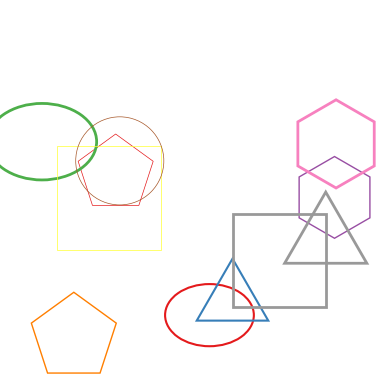[{"shape": "pentagon", "thickness": 0.5, "radius": 0.51, "center": [0.3, 0.549]}, {"shape": "oval", "thickness": 1.5, "radius": 0.58, "center": [0.544, 0.181]}, {"shape": "triangle", "thickness": 1.5, "radius": 0.54, "center": [0.604, 0.221]}, {"shape": "oval", "thickness": 2, "radius": 0.71, "center": [0.109, 0.632]}, {"shape": "hexagon", "thickness": 1, "radius": 0.53, "center": [0.869, 0.487]}, {"shape": "pentagon", "thickness": 1, "radius": 0.58, "center": [0.192, 0.125]}, {"shape": "square", "thickness": 0.5, "radius": 0.68, "center": [0.283, 0.487]}, {"shape": "circle", "thickness": 0.5, "radius": 0.57, "center": [0.311, 0.582]}, {"shape": "hexagon", "thickness": 2, "radius": 0.57, "center": [0.873, 0.626]}, {"shape": "triangle", "thickness": 2, "radius": 0.62, "center": [0.846, 0.378]}, {"shape": "square", "thickness": 2, "radius": 0.61, "center": [0.725, 0.324]}]